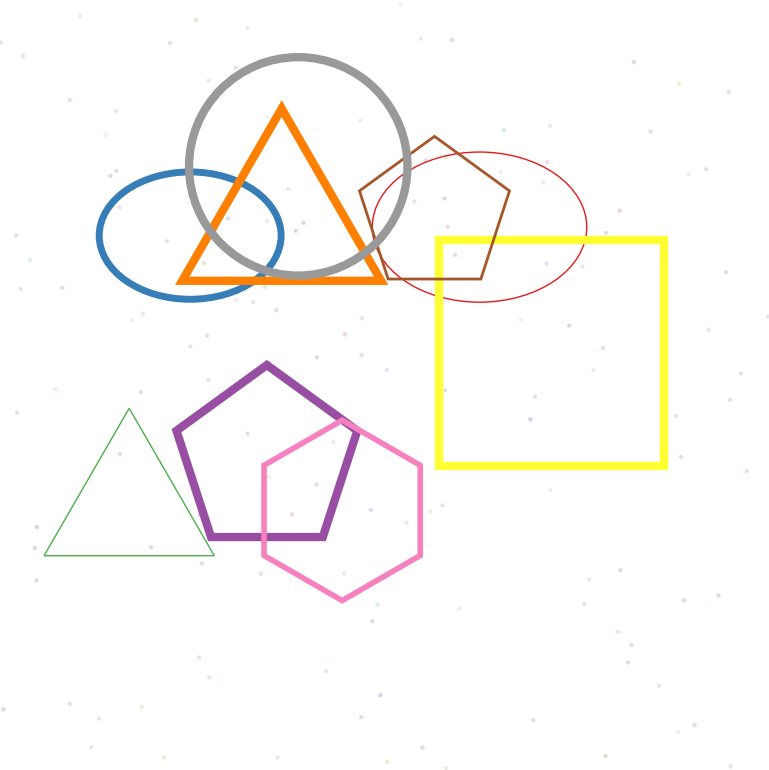[{"shape": "oval", "thickness": 0.5, "radius": 0.7, "center": [0.623, 0.705]}, {"shape": "oval", "thickness": 2.5, "radius": 0.59, "center": [0.247, 0.694]}, {"shape": "triangle", "thickness": 0.5, "radius": 0.64, "center": [0.168, 0.342]}, {"shape": "pentagon", "thickness": 3, "radius": 0.62, "center": [0.347, 0.402]}, {"shape": "triangle", "thickness": 3, "radius": 0.75, "center": [0.366, 0.71]}, {"shape": "square", "thickness": 3, "radius": 0.73, "center": [0.716, 0.541]}, {"shape": "pentagon", "thickness": 1, "radius": 0.51, "center": [0.564, 0.72]}, {"shape": "hexagon", "thickness": 2, "radius": 0.59, "center": [0.444, 0.337]}, {"shape": "circle", "thickness": 3, "radius": 0.71, "center": [0.387, 0.784]}]